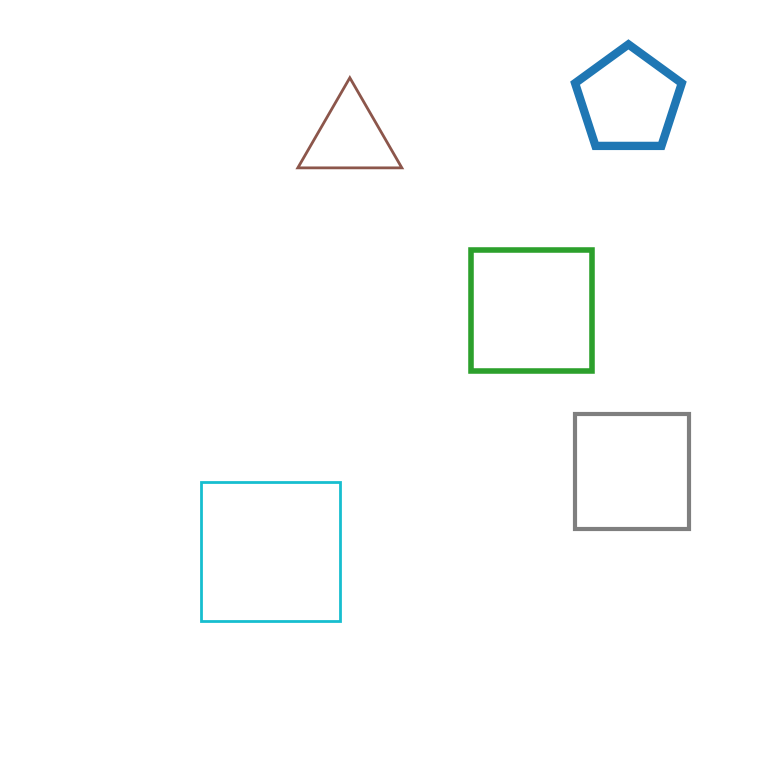[{"shape": "pentagon", "thickness": 3, "radius": 0.36, "center": [0.816, 0.869]}, {"shape": "square", "thickness": 2, "radius": 0.39, "center": [0.69, 0.597]}, {"shape": "triangle", "thickness": 1, "radius": 0.39, "center": [0.454, 0.821]}, {"shape": "square", "thickness": 1.5, "radius": 0.37, "center": [0.82, 0.388]}, {"shape": "square", "thickness": 1, "radius": 0.45, "center": [0.351, 0.284]}]